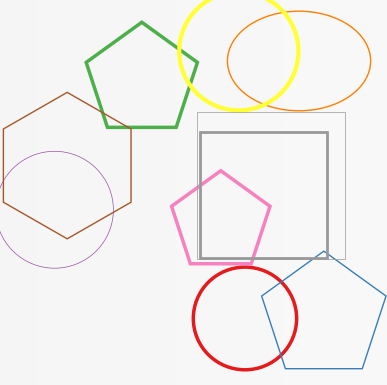[{"shape": "circle", "thickness": 2.5, "radius": 0.67, "center": [0.632, 0.173]}, {"shape": "pentagon", "thickness": 1, "radius": 0.84, "center": [0.836, 0.179]}, {"shape": "pentagon", "thickness": 2.5, "radius": 0.75, "center": [0.366, 0.791]}, {"shape": "circle", "thickness": 0.5, "radius": 0.76, "center": [0.141, 0.455]}, {"shape": "oval", "thickness": 1, "radius": 0.92, "center": [0.772, 0.842]}, {"shape": "circle", "thickness": 3, "radius": 0.77, "center": [0.616, 0.867]}, {"shape": "hexagon", "thickness": 1, "radius": 0.95, "center": [0.173, 0.57]}, {"shape": "pentagon", "thickness": 2.5, "radius": 0.67, "center": [0.57, 0.423]}, {"shape": "square", "thickness": 2, "radius": 0.82, "center": [0.68, 0.494]}, {"shape": "square", "thickness": 0.5, "radius": 0.95, "center": [0.699, 0.518]}]